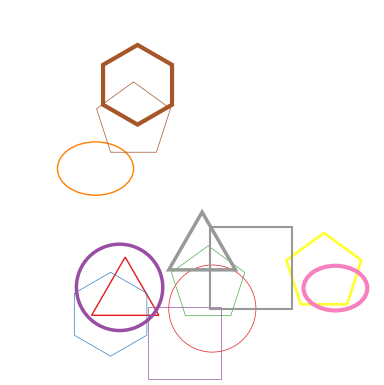[{"shape": "circle", "thickness": 0.5, "radius": 0.57, "center": [0.552, 0.199]}, {"shape": "triangle", "thickness": 1, "radius": 0.5, "center": [0.325, 0.231]}, {"shape": "hexagon", "thickness": 0.5, "radius": 0.54, "center": [0.287, 0.184]}, {"shape": "pentagon", "thickness": 0.5, "radius": 0.5, "center": [0.541, 0.261]}, {"shape": "circle", "thickness": 2.5, "radius": 0.56, "center": [0.311, 0.254]}, {"shape": "square", "thickness": 0.5, "radius": 0.47, "center": [0.479, 0.109]}, {"shape": "oval", "thickness": 1, "radius": 0.49, "center": [0.248, 0.562]}, {"shape": "pentagon", "thickness": 2, "radius": 0.51, "center": [0.841, 0.293]}, {"shape": "hexagon", "thickness": 3, "radius": 0.52, "center": [0.357, 0.78]}, {"shape": "pentagon", "thickness": 0.5, "radius": 0.51, "center": [0.347, 0.686]}, {"shape": "oval", "thickness": 3, "radius": 0.41, "center": [0.871, 0.252]}, {"shape": "square", "thickness": 1.5, "radius": 0.53, "center": [0.651, 0.303]}, {"shape": "triangle", "thickness": 2.5, "radius": 0.5, "center": [0.525, 0.349]}]